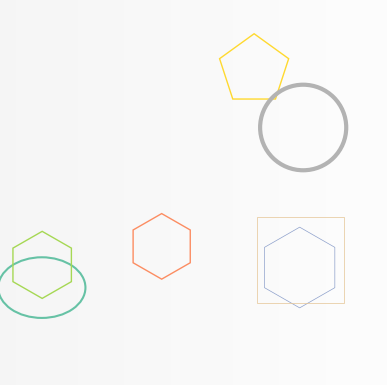[{"shape": "oval", "thickness": 1.5, "radius": 0.56, "center": [0.108, 0.253]}, {"shape": "hexagon", "thickness": 1, "radius": 0.43, "center": [0.417, 0.36]}, {"shape": "hexagon", "thickness": 0.5, "radius": 0.52, "center": [0.773, 0.305]}, {"shape": "hexagon", "thickness": 1, "radius": 0.44, "center": [0.109, 0.312]}, {"shape": "pentagon", "thickness": 1, "radius": 0.47, "center": [0.656, 0.819]}, {"shape": "square", "thickness": 0.5, "radius": 0.56, "center": [0.776, 0.324]}, {"shape": "circle", "thickness": 3, "radius": 0.56, "center": [0.782, 0.669]}]